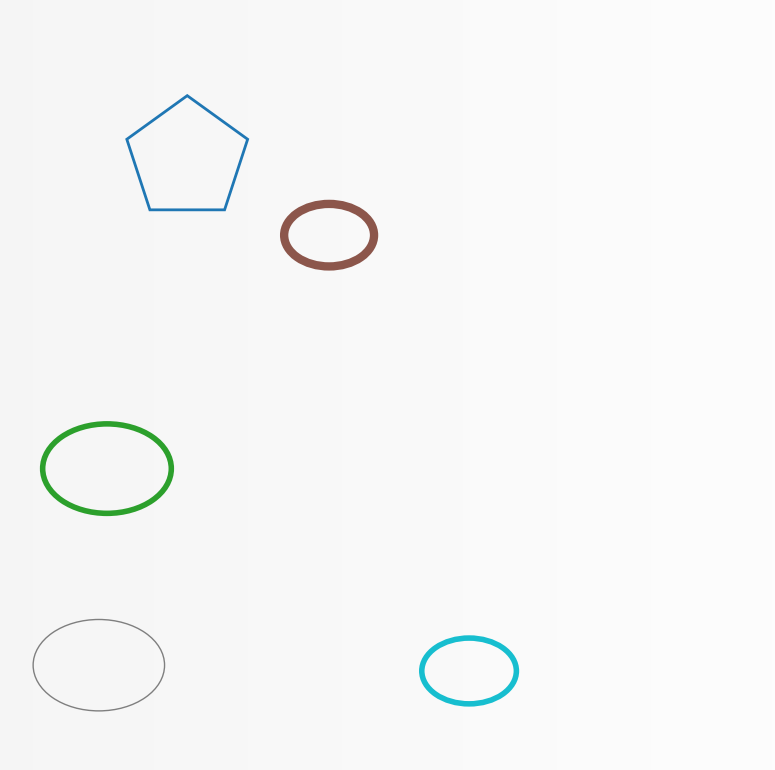[{"shape": "pentagon", "thickness": 1, "radius": 0.41, "center": [0.242, 0.794]}, {"shape": "oval", "thickness": 2, "radius": 0.41, "center": [0.138, 0.391]}, {"shape": "oval", "thickness": 3, "radius": 0.29, "center": [0.425, 0.695]}, {"shape": "oval", "thickness": 0.5, "radius": 0.42, "center": [0.128, 0.136]}, {"shape": "oval", "thickness": 2, "radius": 0.31, "center": [0.605, 0.129]}]